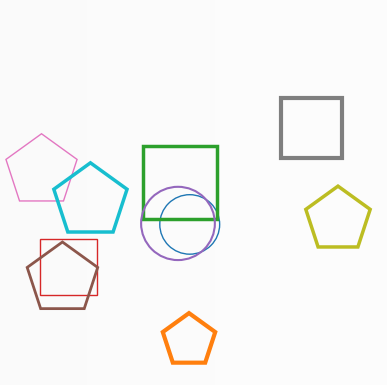[{"shape": "circle", "thickness": 1, "radius": 0.39, "center": [0.49, 0.417]}, {"shape": "pentagon", "thickness": 3, "radius": 0.36, "center": [0.488, 0.116]}, {"shape": "square", "thickness": 2.5, "radius": 0.48, "center": [0.464, 0.526]}, {"shape": "square", "thickness": 1, "radius": 0.37, "center": [0.177, 0.307]}, {"shape": "circle", "thickness": 1.5, "radius": 0.48, "center": [0.459, 0.42]}, {"shape": "pentagon", "thickness": 2, "radius": 0.48, "center": [0.161, 0.276]}, {"shape": "pentagon", "thickness": 1, "radius": 0.48, "center": [0.107, 0.556]}, {"shape": "square", "thickness": 3, "radius": 0.39, "center": [0.804, 0.667]}, {"shape": "pentagon", "thickness": 2.5, "radius": 0.44, "center": [0.872, 0.429]}, {"shape": "pentagon", "thickness": 2.5, "radius": 0.5, "center": [0.233, 0.478]}]